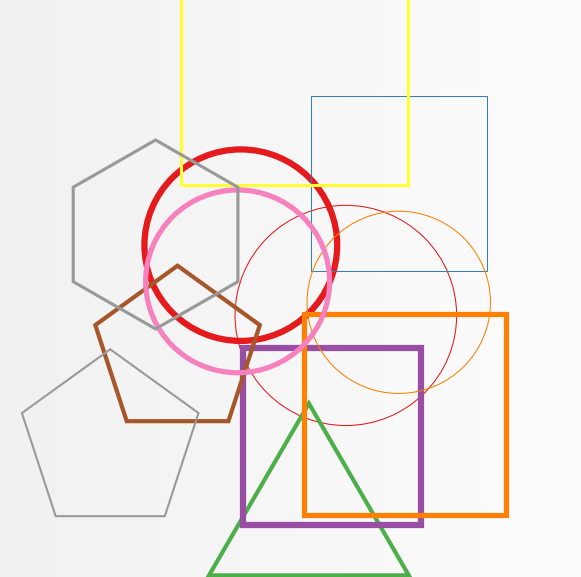[{"shape": "circle", "thickness": 0.5, "radius": 0.95, "center": [0.595, 0.453]}, {"shape": "circle", "thickness": 3, "radius": 0.83, "center": [0.414, 0.575]}, {"shape": "square", "thickness": 0.5, "radius": 0.76, "center": [0.686, 0.681]}, {"shape": "triangle", "thickness": 2, "radius": 0.99, "center": [0.531, 0.102]}, {"shape": "square", "thickness": 3, "radius": 0.77, "center": [0.572, 0.243]}, {"shape": "square", "thickness": 2.5, "radius": 0.87, "center": [0.697, 0.281]}, {"shape": "circle", "thickness": 0.5, "radius": 0.79, "center": [0.686, 0.476]}, {"shape": "square", "thickness": 1.5, "radius": 0.98, "center": [0.506, 0.874]}, {"shape": "pentagon", "thickness": 2, "radius": 0.74, "center": [0.305, 0.39]}, {"shape": "circle", "thickness": 2.5, "radius": 0.79, "center": [0.409, 0.512]}, {"shape": "hexagon", "thickness": 1.5, "radius": 0.82, "center": [0.268, 0.593]}, {"shape": "pentagon", "thickness": 1, "radius": 0.8, "center": [0.19, 0.235]}]